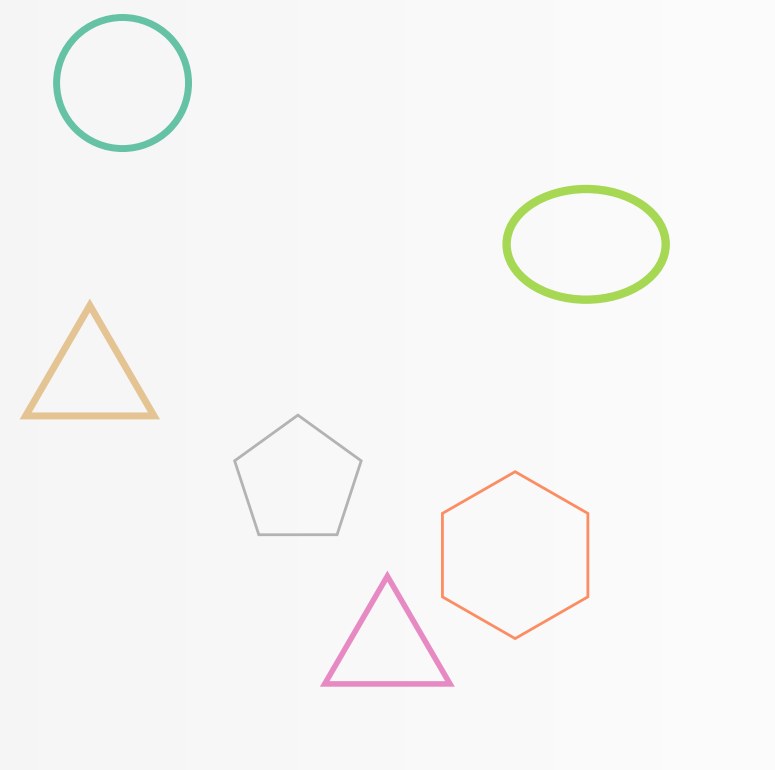[{"shape": "circle", "thickness": 2.5, "radius": 0.43, "center": [0.158, 0.892]}, {"shape": "hexagon", "thickness": 1, "radius": 0.54, "center": [0.665, 0.279]}, {"shape": "triangle", "thickness": 2, "radius": 0.47, "center": [0.5, 0.158]}, {"shape": "oval", "thickness": 3, "radius": 0.51, "center": [0.756, 0.683]}, {"shape": "triangle", "thickness": 2.5, "radius": 0.48, "center": [0.116, 0.508]}, {"shape": "pentagon", "thickness": 1, "radius": 0.43, "center": [0.384, 0.375]}]